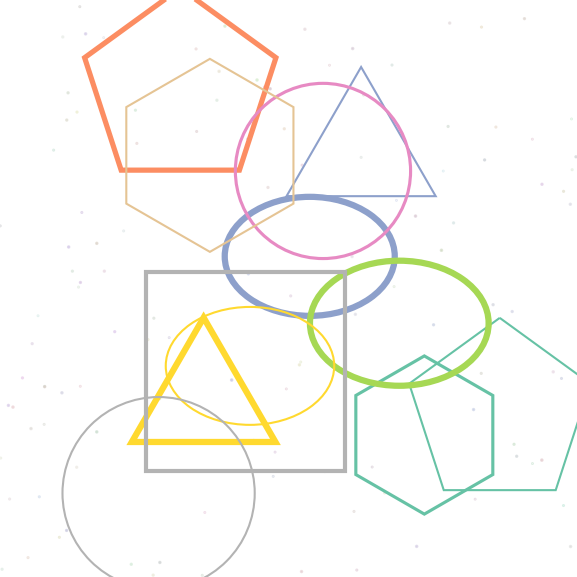[{"shape": "hexagon", "thickness": 1.5, "radius": 0.68, "center": [0.735, 0.246]}, {"shape": "pentagon", "thickness": 1, "radius": 0.82, "center": [0.865, 0.284]}, {"shape": "pentagon", "thickness": 2.5, "radius": 0.87, "center": [0.312, 0.845]}, {"shape": "oval", "thickness": 3, "radius": 0.74, "center": [0.536, 0.555]}, {"shape": "triangle", "thickness": 1, "radius": 0.75, "center": [0.625, 0.734]}, {"shape": "circle", "thickness": 1.5, "radius": 0.76, "center": [0.559, 0.703]}, {"shape": "oval", "thickness": 3, "radius": 0.77, "center": [0.691, 0.439]}, {"shape": "oval", "thickness": 1, "radius": 0.73, "center": [0.433, 0.366]}, {"shape": "triangle", "thickness": 3, "radius": 0.72, "center": [0.353, 0.306]}, {"shape": "hexagon", "thickness": 1, "radius": 0.84, "center": [0.363, 0.73]}, {"shape": "square", "thickness": 2, "radius": 0.86, "center": [0.424, 0.356]}, {"shape": "circle", "thickness": 1, "radius": 0.83, "center": [0.275, 0.145]}]